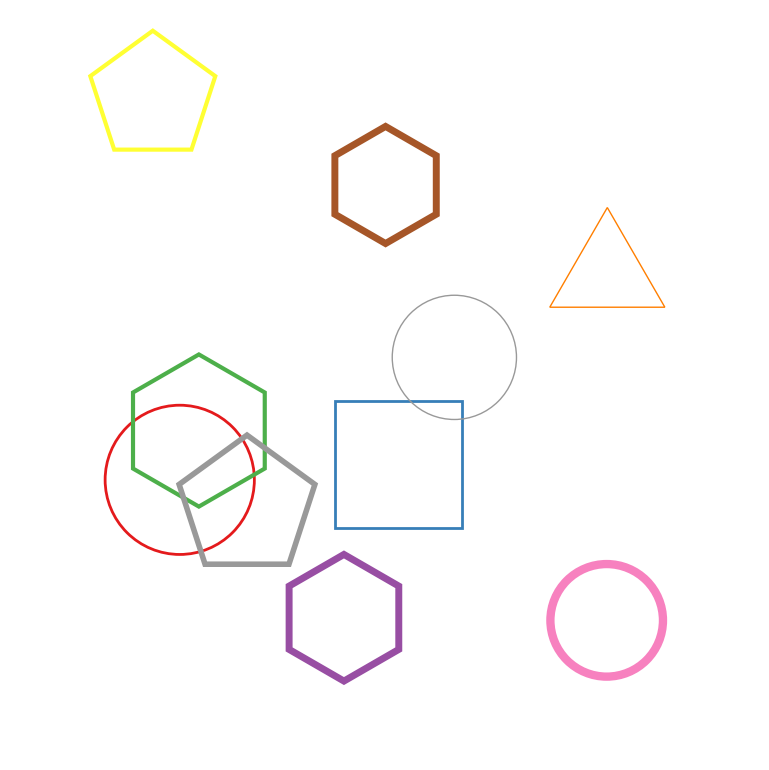[{"shape": "circle", "thickness": 1, "radius": 0.48, "center": [0.233, 0.377]}, {"shape": "square", "thickness": 1, "radius": 0.41, "center": [0.518, 0.397]}, {"shape": "hexagon", "thickness": 1.5, "radius": 0.49, "center": [0.258, 0.441]}, {"shape": "hexagon", "thickness": 2.5, "radius": 0.41, "center": [0.447, 0.198]}, {"shape": "triangle", "thickness": 0.5, "radius": 0.43, "center": [0.789, 0.644]}, {"shape": "pentagon", "thickness": 1.5, "radius": 0.43, "center": [0.198, 0.875]}, {"shape": "hexagon", "thickness": 2.5, "radius": 0.38, "center": [0.501, 0.76]}, {"shape": "circle", "thickness": 3, "radius": 0.37, "center": [0.788, 0.194]}, {"shape": "pentagon", "thickness": 2, "radius": 0.46, "center": [0.321, 0.342]}, {"shape": "circle", "thickness": 0.5, "radius": 0.4, "center": [0.59, 0.536]}]